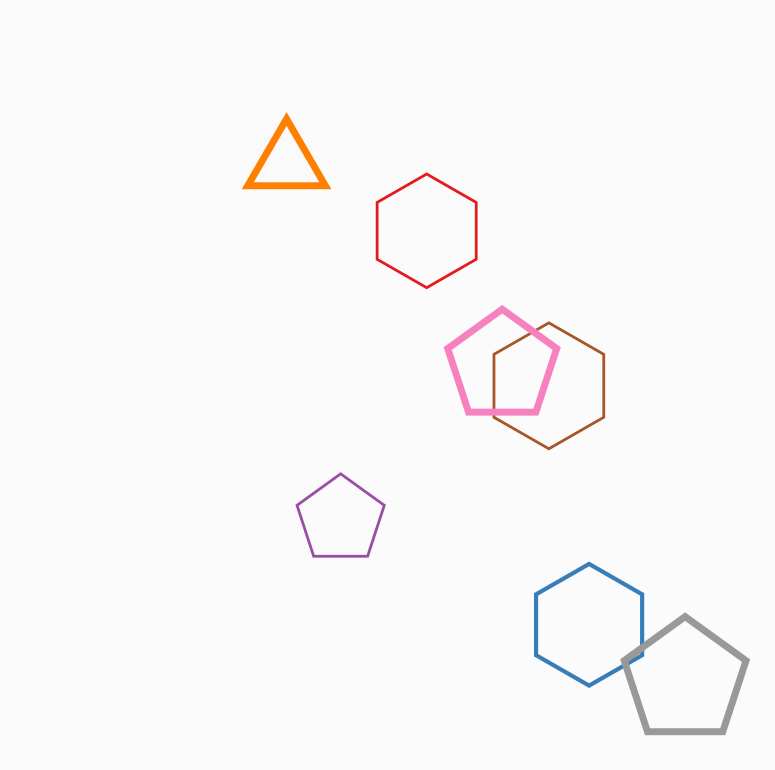[{"shape": "hexagon", "thickness": 1, "radius": 0.37, "center": [0.551, 0.7]}, {"shape": "hexagon", "thickness": 1.5, "radius": 0.4, "center": [0.76, 0.189]}, {"shape": "pentagon", "thickness": 1, "radius": 0.3, "center": [0.44, 0.325]}, {"shape": "triangle", "thickness": 2.5, "radius": 0.29, "center": [0.37, 0.788]}, {"shape": "hexagon", "thickness": 1, "radius": 0.41, "center": [0.708, 0.499]}, {"shape": "pentagon", "thickness": 2.5, "radius": 0.37, "center": [0.648, 0.525]}, {"shape": "pentagon", "thickness": 2.5, "radius": 0.41, "center": [0.884, 0.117]}]